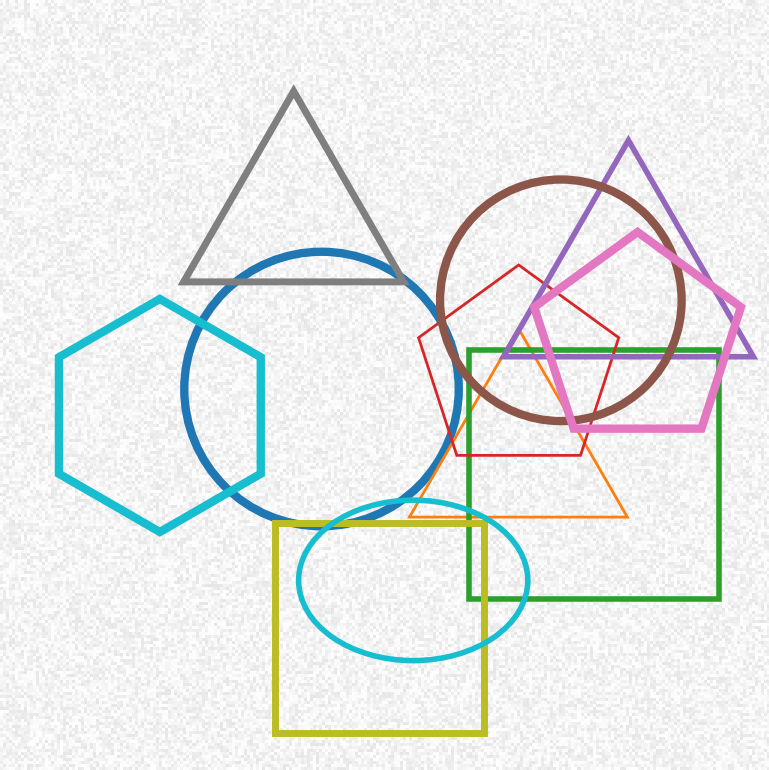[{"shape": "circle", "thickness": 3, "radius": 0.89, "center": [0.418, 0.495]}, {"shape": "triangle", "thickness": 1, "radius": 0.82, "center": [0.673, 0.41]}, {"shape": "square", "thickness": 2, "radius": 0.81, "center": [0.771, 0.384]}, {"shape": "pentagon", "thickness": 1, "radius": 0.68, "center": [0.674, 0.519]}, {"shape": "triangle", "thickness": 2, "radius": 0.94, "center": [0.816, 0.63]}, {"shape": "circle", "thickness": 3, "radius": 0.78, "center": [0.728, 0.61]}, {"shape": "pentagon", "thickness": 3, "radius": 0.71, "center": [0.828, 0.558]}, {"shape": "triangle", "thickness": 2.5, "radius": 0.83, "center": [0.381, 0.716]}, {"shape": "square", "thickness": 2.5, "radius": 0.68, "center": [0.493, 0.185]}, {"shape": "hexagon", "thickness": 3, "radius": 0.76, "center": [0.208, 0.46]}, {"shape": "oval", "thickness": 2, "radius": 0.74, "center": [0.537, 0.246]}]